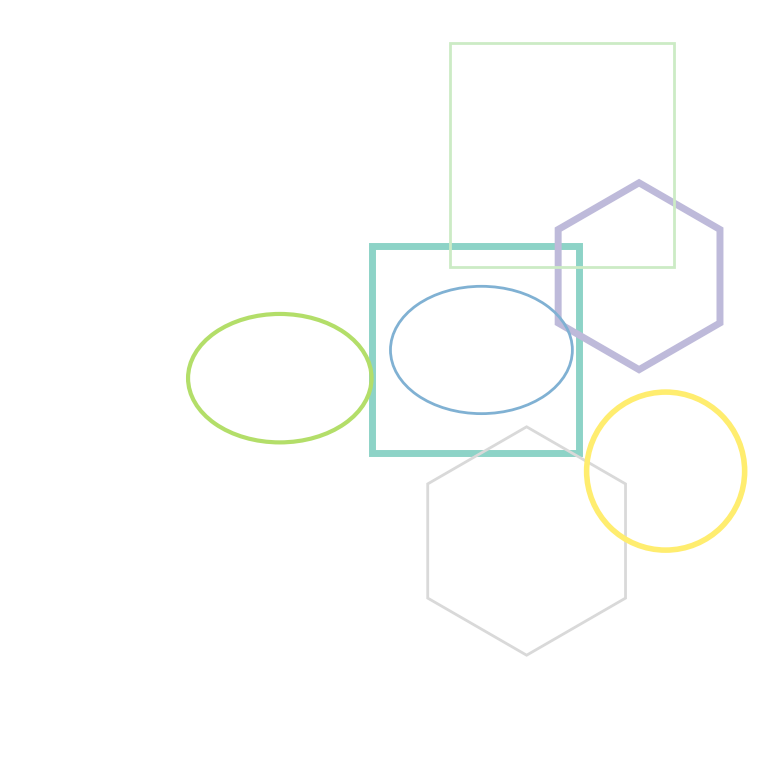[{"shape": "square", "thickness": 2.5, "radius": 0.67, "center": [0.618, 0.546]}, {"shape": "hexagon", "thickness": 2.5, "radius": 0.61, "center": [0.83, 0.641]}, {"shape": "oval", "thickness": 1, "radius": 0.59, "center": [0.625, 0.545]}, {"shape": "oval", "thickness": 1.5, "radius": 0.6, "center": [0.363, 0.509]}, {"shape": "hexagon", "thickness": 1, "radius": 0.74, "center": [0.684, 0.297]}, {"shape": "square", "thickness": 1, "radius": 0.73, "center": [0.73, 0.798]}, {"shape": "circle", "thickness": 2, "radius": 0.51, "center": [0.864, 0.388]}]